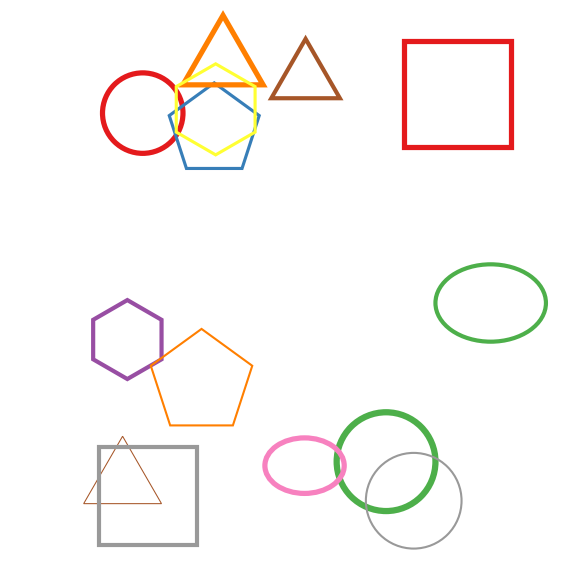[{"shape": "square", "thickness": 2.5, "radius": 0.46, "center": [0.792, 0.836]}, {"shape": "circle", "thickness": 2.5, "radius": 0.35, "center": [0.247, 0.803]}, {"shape": "pentagon", "thickness": 1.5, "radius": 0.41, "center": [0.371, 0.774]}, {"shape": "circle", "thickness": 3, "radius": 0.43, "center": [0.669, 0.2]}, {"shape": "oval", "thickness": 2, "radius": 0.48, "center": [0.85, 0.474]}, {"shape": "hexagon", "thickness": 2, "radius": 0.34, "center": [0.221, 0.411]}, {"shape": "triangle", "thickness": 2.5, "radius": 0.4, "center": [0.386, 0.892]}, {"shape": "pentagon", "thickness": 1, "radius": 0.46, "center": [0.349, 0.337]}, {"shape": "hexagon", "thickness": 1.5, "radius": 0.39, "center": [0.373, 0.81]}, {"shape": "triangle", "thickness": 0.5, "radius": 0.39, "center": [0.212, 0.166]}, {"shape": "triangle", "thickness": 2, "radius": 0.34, "center": [0.529, 0.863]}, {"shape": "oval", "thickness": 2.5, "radius": 0.34, "center": [0.527, 0.193]}, {"shape": "circle", "thickness": 1, "radius": 0.41, "center": [0.716, 0.132]}, {"shape": "square", "thickness": 2, "radius": 0.43, "center": [0.256, 0.14]}]